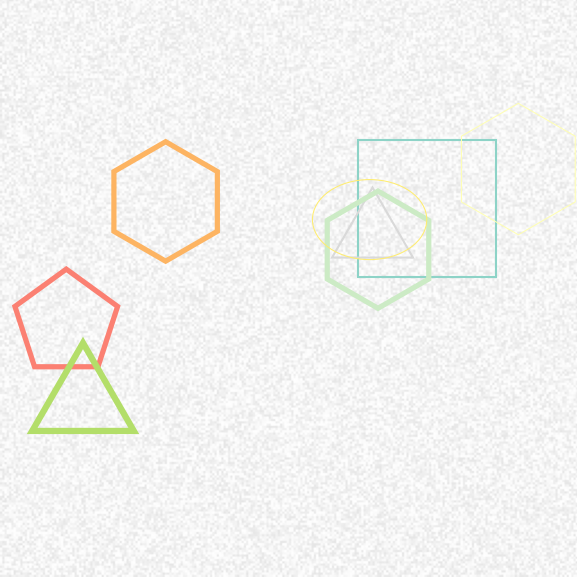[{"shape": "square", "thickness": 1, "radius": 0.6, "center": [0.74, 0.638]}, {"shape": "hexagon", "thickness": 0.5, "radius": 0.57, "center": [0.898, 0.706]}, {"shape": "pentagon", "thickness": 2.5, "radius": 0.47, "center": [0.115, 0.44]}, {"shape": "hexagon", "thickness": 2.5, "radius": 0.52, "center": [0.287, 0.65]}, {"shape": "triangle", "thickness": 3, "radius": 0.51, "center": [0.144, 0.304]}, {"shape": "triangle", "thickness": 1, "radius": 0.4, "center": [0.645, 0.594]}, {"shape": "hexagon", "thickness": 2.5, "radius": 0.51, "center": [0.655, 0.567]}, {"shape": "oval", "thickness": 0.5, "radius": 0.49, "center": [0.64, 0.619]}]